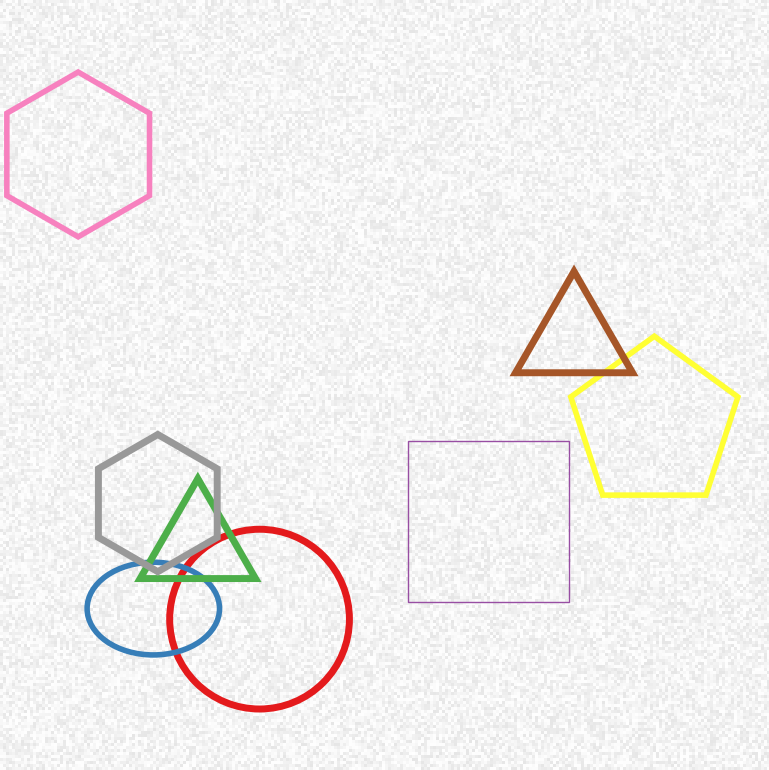[{"shape": "circle", "thickness": 2.5, "radius": 0.58, "center": [0.337, 0.196]}, {"shape": "oval", "thickness": 2, "radius": 0.43, "center": [0.199, 0.21]}, {"shape": "triangle", "thickness": 2.5, "radius": 0.43, "center": [0.257, 0.292]}, {"shape": "square", "thickness": 0.5, "radius": 0.52, "center": [0.634, 0.322]}, {"shape": "pentagon", "thickness": 2, "radius": 0.57, "center": [0.85, 0.449]}, {"shape": "triangle", "thickness": 2.5, "radius": 0.44, "center": [0.745, 0.56]}, {"shape": "hexagon", "thickness": 2, "radius": 0.53, "center": [0.102, 0.799]}, {"shape": "hexagon", "thickness": 2.5, "radius": 0.45, "center": [0.205, 0.347]}]